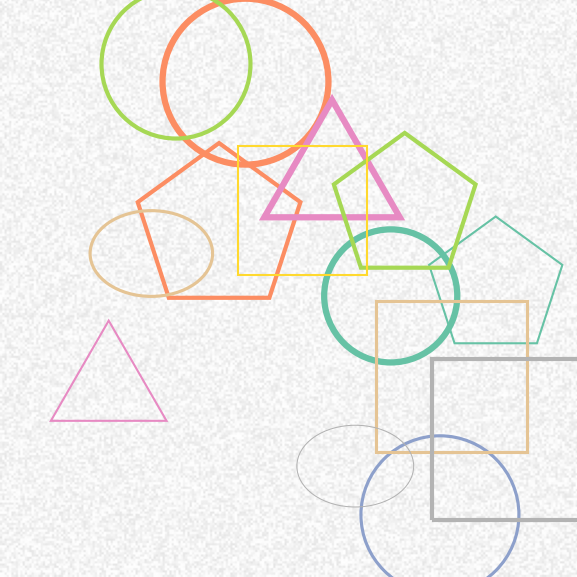[{"shape": "circle", "thickness": 3, "radius": 0.58, "center": [0.677, 0.487]}, {"shape": "pentagon", "thickness": 1, "radius": 0.61, "center": [0.858, 0.503]}, {"shape": "pentagon", "thickness": 2, "radius": 0.74, "center": [0.379, 0.603]}, {"shape": "circle", "thickness": 3, "radius": 0.72, "center": [0.425, 0.858]}, {"shape": "circle", "thickness": 1.5, "radius": 0.68, "center": [0.762, 0.108]}, {"shape": "triangle", "thickness": 1, "radius": 0.58, "center": [0.188, 0.328]}, {"shape": "triangle", "thickness": 3, "radius": 0.68, "center": [0.575, 0.691]}, {"shape": "pentagon", "thickness": 2, "radius": 0.65, "center": [0.701, 0.64]}, {"shape": "circle", "thickness": 2, "radius": 0.64, "center": [0.305, 0.888]}, {"shape": "square", "thickness": 1, "radius": 0.56, "center": [0.524, 0.635]}, {"shape": "oval", "thickness": 1.5, "radius": 0.53, "center": [0.262, 0.56]}, {"shape": "square", "thickness": 1.5, "radius": 0.65, "center": [0.781, 0.346]}, {"shape": "square", "thickness": 2, "radius": 0.7, "center": [0.888, 0.239]}, {"shape": "oval", "thickness": 0.5, "radius": 0.51, "center": [0.615, 0.192]}]